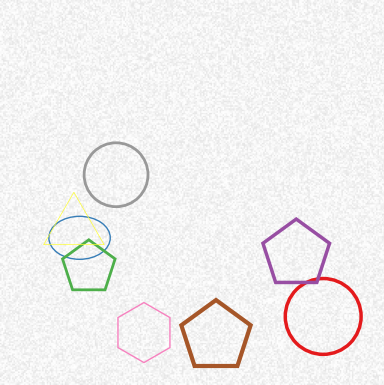[{"shape": "circle", "thickness": 2.5, "radius": 0.49, "center": [0.839, 0.178]}, {"shape": "oval", "thickness": 1, "radius": 0.4, "center": [0.207, 0.382]}, {"shape": "pentagon", "thickness": 2, "radius": 0.36, "center": [0.231, 0.305]}, {"shape": "pentagon", "thickness": 2.5, "radius": 0.45, "center": [0.769, 0.34]}, {"shape": "triangle", "thickness": 0.5, "radius": 0.45, "center": [0.192, 0.41]}, {"shape": "pentagon", "thickness": 3, "radius": 0.47, "center": [0.561, 0.126]}, {"shape": "hexagon", "thickness": 1, "radius": 0.39, "center": [0.374, 0.136]}, {"shape": "circle", "thickness": 2, "radius": 0.41, "center": [0.301, 0.546]}]